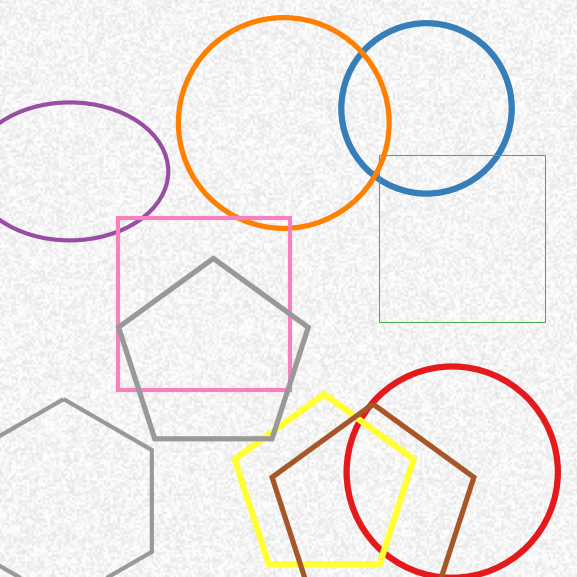[{"shape": "circle", "thickness": 3, "radius": 0.91, "center": [0.783, 0.182]}, {"shape": "circle", "thickness": 3, "radius": 0.74, "center": [0.739, 0.811]}, {"shape": "square", "thickness": 0.5, "radius": 0.72, "center": [0.8, 0.586]}, {"shape": "oval", "thickness": 2, "radius": 0.85, "center": [0.121, 0.702]}, {"shape": "circle", "thickness": 2.5, "radius": 0.91, "center": [0.491, 0.786]}, {"shape": "pentagon", "thickness": 3, "radius": 0.81, "center": [0.561, 0.154]}, {"shape": "pentagon", "thickness": 2.5, "radius": 0.92, "center": [0.646, 0.116]}, {"shape": "square", "thickness": 2, "radius": 0.74, "center": [0.353, 0.473]}, {"shape": "hexagon", "thickness": 2, "radius": 0.88, "center": [0.11, 0.132]}, {"shape": "pentagon", "thickness": 2.5, "radius": 0.86, "center": [0.37, 0.379]}]